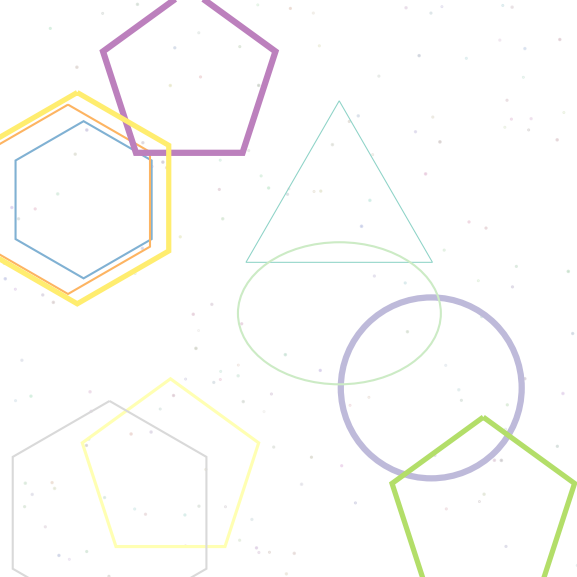[{"shape": "triangle", "thickness": 0.5, "radius": 0.93, "center": [0.587, 0.638]}, {"shape": "pentagon", "thickness": 1.5, "radius": 0.8, "center": [0.295, 0.183]}, {"shape": "circle", "thickness": 3, "radius": 0.78, "center": [0.747, 0.327]}, {"shape": "hexagon", "thickness": 1, "radius": 0.68, "center": [0.145, 0.653]}, {"shape": "hexagon", "thickness": 1, "radius": 0.82, "center": [0.118, 0.654]}, {"shape": "pentagon", "thickness": 2.5, "radius": 0.83, "center": [0.837, 0.111]}, {"shape": "hexagon", "thickness": 1, "radius": 0.97, "center": [0.19, 0.111]}, {"shape": "pentagon", "thickness": 3, "radius": 0.78, "center": [0.328, 0.862]}, {"shape": "oval", "thickness": 1, "radius": 0.88, "center": [0.588, 0.457]}, {"shape": "hexagon", "thickness": 2.5, "radius": 0.91, "center": [0.134, 0.656]}]